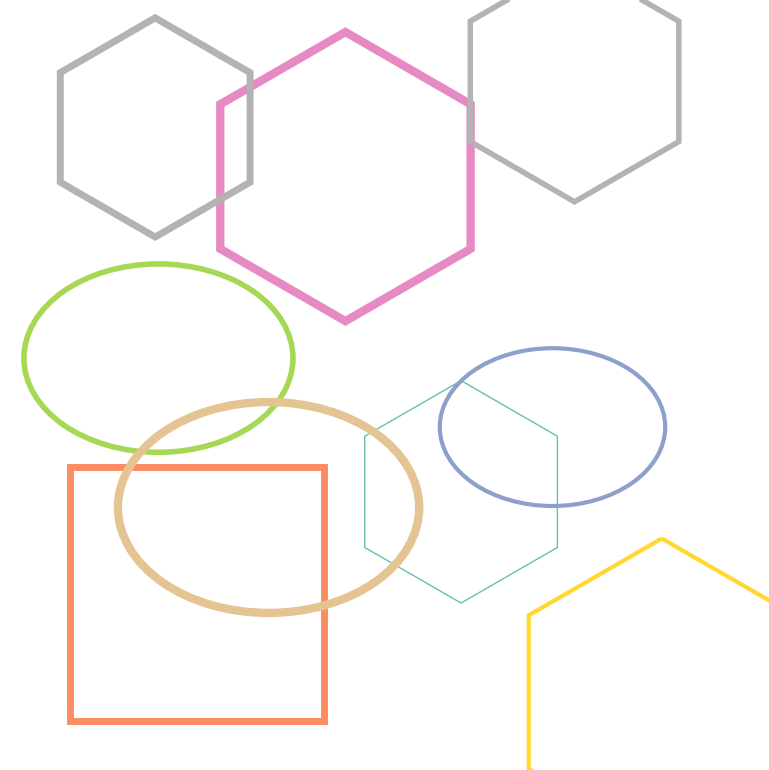[{"shape": "hexagon", "thickness": 0.5, "radius": 0.72, "center": [0.599, 0.361]}, {"shape": "square", "thickness": 2.5, "radius": 0.83, "center": [0.256, 0.229]}, {"shape": "oval", "thickness": 1.5, "radius": 0.73, "center": [0.718, 0.445]}, {"shape": "hexagon", "thickness": 3, "radius": 0.94, "center": [0.449, 0.771]}, {"shape": "oval", "thickness": 2, "radius": 0.87, "center": [0.206, 0.535]}, {"shape": "hexagon", "thickness": 1.5, "radius": 1.0, "center": [0.86, 0.101]}, {"shape": "oval", "thickness": 3, "radius": 0.98, "center": [0.349, 0.341]}, {"shape": "hexagon", "thickness": 2, "radius": 0.78, "center": [0.746, 0.894]}, {"shape": "hexagon", "thickness": 2.5, "radius": 0.71, "center": [0.202, 0.834]}]